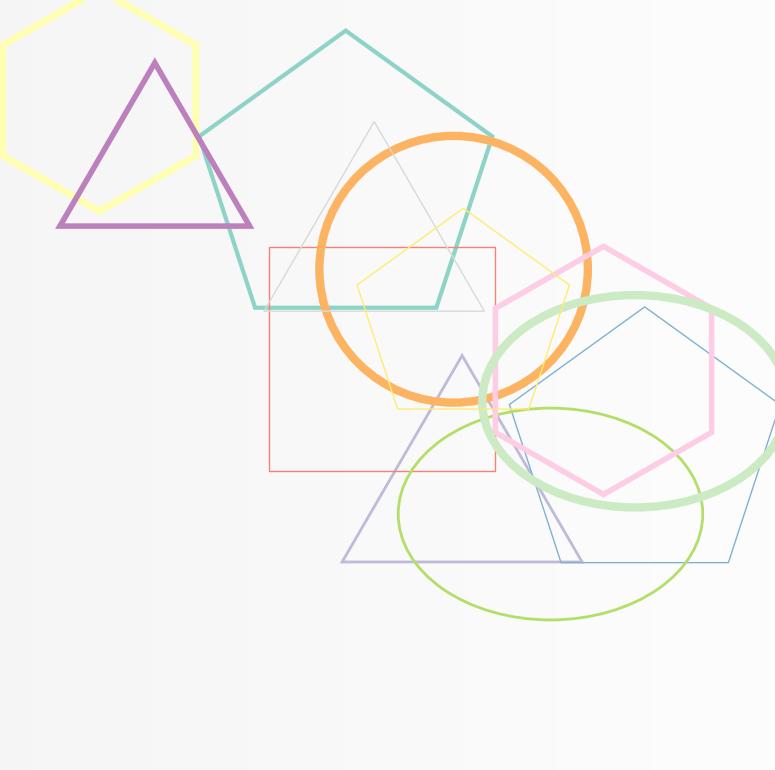[{"shape": "pentagon", "thickness": 1.5, "radius": 0.99, "center": [0.446, 0.761]}, {"shape": "hexagon", "thickness": 2.5, "radius": 0.72, "center": [0.128, 0.87]}, {"shape": "triangle", "thickness": 1, "radius": 0.89, "center": [0.596, 0.36]}, {"shape": "square", "thickness": 0.5, "radius": 0.73, "center": [0.493, 0.534]}, {"shape": "pentagon", "thickness": 0.5, "radius": 0.92, "center": [0.832, 0.418]}, {"shape": "circle", "thickness": 3, "radius": 0.87, "center": [0.585, 0.65]}, {"shape": "oval", "thickness": 1, "radius": 0.98, "center": [0.71, 0.332]}, {"shape": "hexagon", "thickness": 2, "radius": 0.81, "center": [0.779, 0.519]}, {"shape": "triangle", "thickness": 0.5, "radius": 0.82, "center": [0.483, 0.678]}, {"shape": "triangle", "thickness": 2, "radius": 0.71, "center": [0.2, 0.777]}, {"shape": "oval", "thickness": 3, "radius": 0.99, "center": [0.819, 0.479]}, {"shape": "pentagon", "thickness": 0.5, "radius": 0.72, "center": [0.598, 0.585]}]